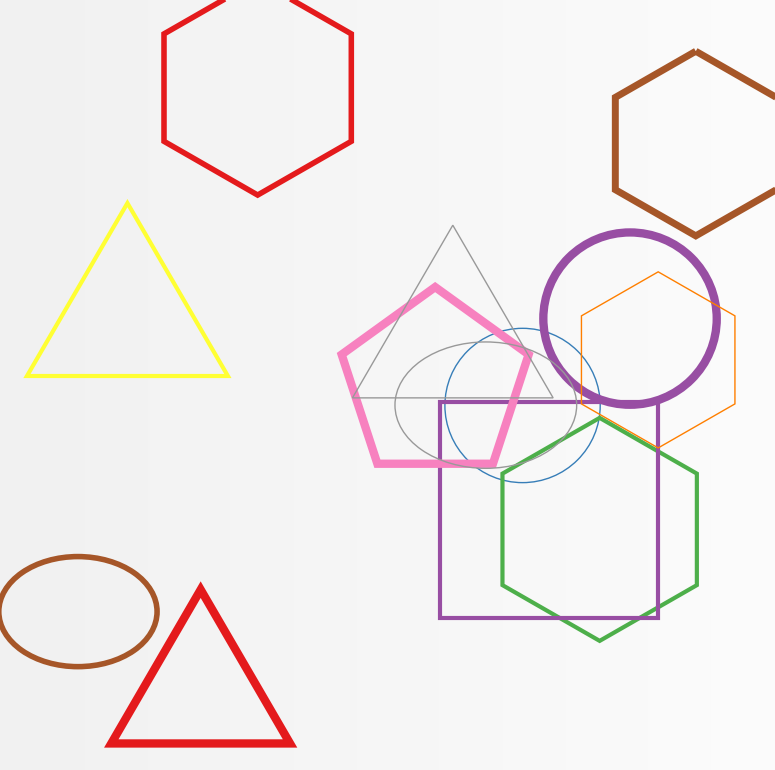[{"shape": "hexagon", "thickness": 2, "radius": 0.7, "center": [0.332, 0.886]}, {"shape": "triangle", "thickness": 3, "radius": 0.67, "center": [0.259, 0.101]}, {"shape": "circle", "thickness": 0.5, "radius": 0.5, "center": [0.674, 0.473]}, {"shape": "hexagon", "thickness": 1.5, "radius": 0.72, "center": [0.774, 0.313]}, {"shape": "square", "thickness": 1.5, "radius": 0.7, "center": [0.709, 0.338]}, {"shape": "circle", "thickness": 3, "radius": 0.56, "center": [0.813, 0.586]}, {"shape": "hexagon", "thickness": 0.5, "radius": 0.57, "center": [0.849, 0.533]}, {"shape": "triangle", "thickness": 1.5, "radius": 0.75, "center": [0.164, 0.587]}, {"shape": "hexagon", "thickness": 2.5, "radius": 0.6, "center": [0.898, 0.814]}, {"shape": "oval", "thickness": 2, "radius": 0.51, "center": [0.101, 0.206]}, {"shape": "pentagon", "thickness": 3, "radius": 0.63, "center": [0.561, 0.5]}, {"shape": "triangle", "thickness": 0.5, "radius": 0.75, "center": [0.584, 0.558]}, {"shape": "oval", "thickness": 0.5, "radius": 0.59, "center": [0.627, 0.474]}]